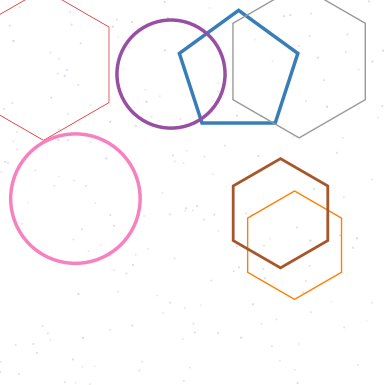[{"shape": "hexagon", "thickness": 0.5, "radius": 0.98, "center": [0.113, 0.832]}, {"shape": "pentagon", "thickness": 2.5, "radius": 0.81, "center": [0.62, 0.811]}, {"shape": "circle", "thickness": 2.5, "radius": 0.7, "center": [0.444, 0.808]}, {"shape": "hexagon", "thickness": 1, "radius": 0.7, "center": [0.765, 0.363]}, {"shape": "hexagon", "thickness": 2, "radius": 0.71, "center": [0.729, 0.446]}, {"shape": "circle", "thickness": 2.5, "radius": 0.84, "center": [0.196, 0.484]}, {"shape": "hexagon", "thickness": 1, "radius": 0.99, "center": [0.777, 0.84]}]